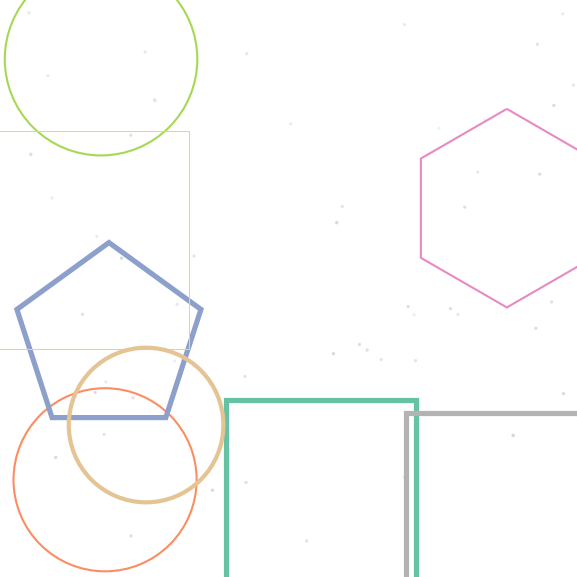[{"shape": "square", "thickness": 2.5, "radius": 0.82, "center": [0.555, 0.142]}, {"shape": "circle", "thickness": 1, "radius": 0.79, "center": [0.182, 0.168]}, {"shape": "pentagon", "thickness": 2.5, "radius": 0.84, "center": [0.189, 0.412]}, {"shape": "hexagon", "thickness": 1, "radius": 0.86, "center": [0.878, 0.639]}, {"shape": "circle", "thickness": 1, "radius": 0.83, "center": [0.175, 0.897]}, {"shape": "square", "thickness": 0.5, "radius": 0.94, "center": [0.139, 0.584]}, {"shape": "circle", "thickness": 2, "radius": 0.67, "center": [0.253, 0.263]}, {"shape": "square", "thickness": 2.5, "radius": 0.83, "center": [0.869, 0.119]}]